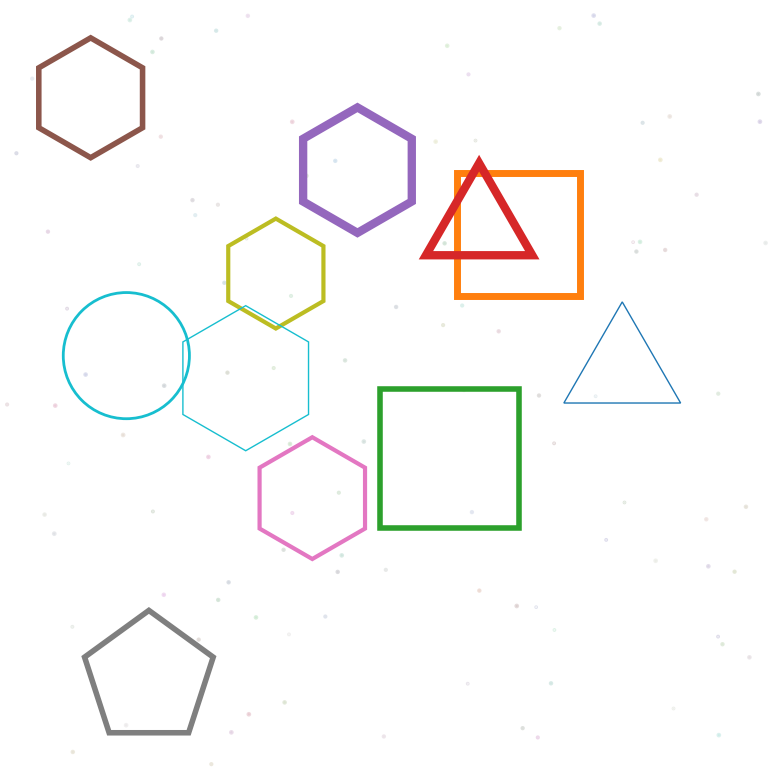[{"shape": "triangle", "thickness": 0.5, "radius": 0.44, "center": [0.808, 0.52]}, {"shape": "square", "thickness": 2.5, "radius": 0.4, "center": [0.673, 0.695]}, {"shape": "square", "thickness": 2, "radius": 0.45, "center": [0.584, 0.404]}, {"shape": "triangle", "thickness": 3, "radius": 0.4, "center": [0.622, 0.708]}, {"shape": "hexagon", "thickness": 3, "radius": 0.41, "center": [0.464, 0.779]}, {"shape": "hexagon", "thickness": 2, "radius": 0.39, "center": [0.118, 0.873]}, {"shape": "hexagon", "thickness": 1.5, "radius": 0.4, "center": [0.406, 0.353]}, {"shape": "pentagon", "thickness": 2, "radius": 0.44, "center": [0.193, 0.119]}, {"shape": "hexagon", "thickness": 1.5, "radius": 0.36, "center": [0.358, 0.645]}, {"shape": "circle", "thickness": 1, "radius": 0.41, "center": [0.164, 0.538]}, {"shape": "hexagon", "thickness": 0.5, "radius": 0.47, "center": [0.319, 0.509]}]